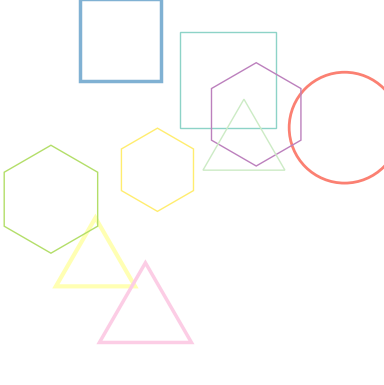[{"shape": "square", "thickness": 1, "radius": 0.62, "center": [0.591, 0.792]}, {"shape": "triangle", "thickness": 3, "radius": 0.59, "center": [0.248, 0.316]}, {"shape": "circle", "thickness": 2, "radius": 0.72, "center": [0.895, 0.668]}, {"shape": "square", "thickness": 2.5, "radius": 0.53, "center": [0.314, 0.896]}, {"shape": "hexagon", "thickness": 1, "radius": 0.7, "center": [0.132, 0.483]}, {"shape": "triangle", "thickness": 2.5, "radius": 0.69, "center": [0.378, 0.179]}, {"shape": "hexagon", "thickness": 1, "radius": 0.67, "center": [0.665, 0.703]}, {"shape": "triangle", "thickness": 1, "radius": 0.61, "center": [0.634, 0.619]}, {"shape": "hexagon", "thickness": 1, "radius": 0.54, "center": [0.409, 0.559]}]